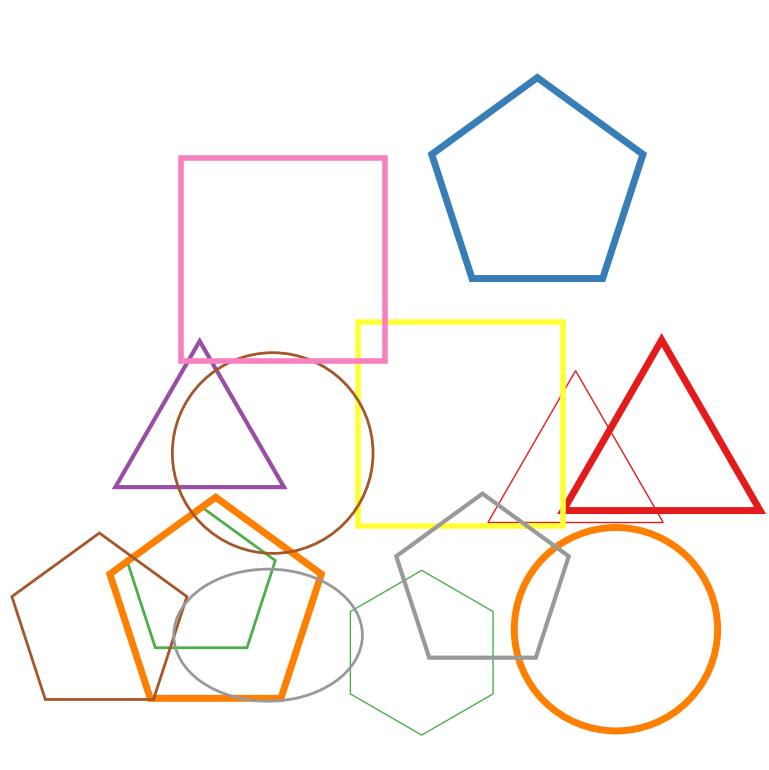[{"shape": "triangle", "thickness": 0.5, "radius": 0.66, "center": [0.748, 0.387]}, {"shape": "triangle", "thickness": 2.5, "radius": 0.74, "center": [0.859, 0.411]}, {"shape": "pentagon", "thickness": 2.5, "radius": 0.72, "center": [0.698, 0.755]}, {"shape": "pentagon", "thickness": 1, "radius": 0.51, "center": [0.261, 0.241]}, {"shape": "hexagon", "thickness": 0.5, "radius": 0.53, "center": [0.548, 0.152]}, {"shape": "triangle", "thickness": 1.5, "radius": 0.63, "center": [0.259, 0.431]}, {"shape": "circle", "thickness": 2.5, "radius": 0.66, "center": [0.8, 0.183]}, {"shape": "pentagon", "thickness": 2.5, "radius": 0.72, "center": [0.28, 0.21]}, {"shape": "square", "thickness": 2, "radius": 0.66, "center": [0.598, 0.449]}, {"shape": "pentagon", "thickness": 1, "radius": 0.6, "center": [0.129, 0.188]}, {"shape": "circle", "thickness": 1, "radius": 0.65, "center": [0.354, 0.412]}, {"shape": "square", "thickness": 2, "radius": 0.66, "center": [0.368, 0.663]}, {"shape": "pentagon", "thickness": 1.5, "radius": 0.59, "center": [0.627, 0.241]}, {"shape": "oval", "thickness": 1, "radius": 0.61, "center": [0.348, 0.175]}]